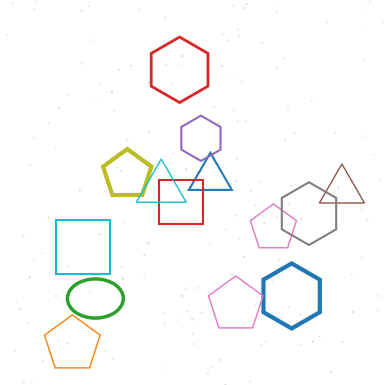[{"shape": "triangle", "thickness": 1.5, "radius": 0.32, "center": [0.546, 0.539]}, {"shape": "hexagon", "thickness": 3, "radius": 0.42, "center": [0.758, 0.231]}, {"shape": "pentagon", "thickness": 1, "radius": 0.38, "center": [0.188, 0.106]}, {"shape": "oval", "thickness": 2.5, "radius": 0.36, "center": [0.248, 0.225]}, {"shape": "hexagon", "thickness": 2, "radius": 0.43, "center": [0.466, 0.819]}, {"shape": "square", "thickness": 1.5, "radius": 0.29, "center": [0.47, 0.475]}, {"shape": "hexagon", "thickness": 1.5, "radius": 0.29, "center": [0.522, 0.641]}, {"shape": "triangle", "thickness": 1, "radius": 0.34, "center": [0.888, 0.506]}, {"shape": "pentagon", "thickness": 1, "radius": 0.31, "center": [0.71, 0.407]}, {"shape": "pentagon", "thickness": 1, "radius": 0.37, "center": [0.612, 0.209]}, {"shape": "hexagon", "thickness": 1.5, "radius": 0.41, "center": [0.803, 0.445]}, {"shape": "pentagon", "thickness": 3, "radius": 0.33, "center": [0.331, 0.547]}, {"shape": "square", "thickness": 1.5, "radius": 0.35, "center": [0.215, 0.359]}, {"shape": "triangle", "thickness": 1, "radius": 0.37, "center": [0.419, 0.512]}]